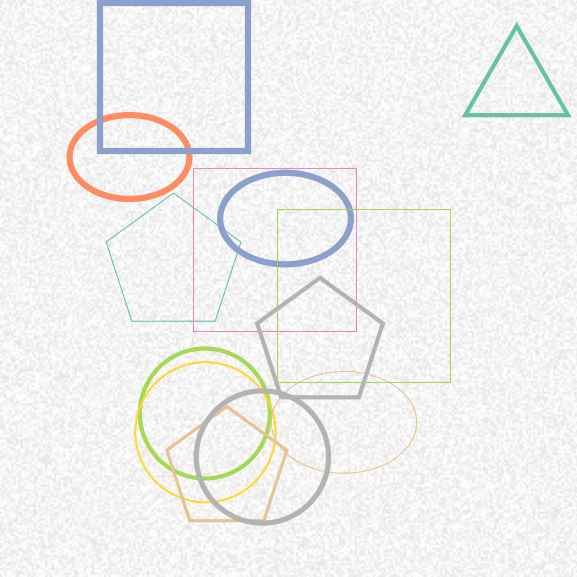[{"shape": "pentagon", "thickness": 0.5, "radius": 0.61, "center": [0.3, 0.542]}, {"shape": "triangle", "thickness": 2, "radius": 0.51, "center": [0.895, 0.851]}, {"shape": "oval", "thickness": 3, "radius": 0.52, "center": [0.224, 0.727]}, {"shape": "square", "thickness": 3, "radius": 0.64, "center": [0.301, 0.867]}, {"shape": "oval", "thickness": 3, "radius": 0.57, "center": [0.494, 0.621]}, {"shape": "square", "thickness": 0.5, "radius": 0.71, "center": [0.476, 0.567]}, {"shape": "square", "thickness": 0.5, "radius": 0.75, "center": [0.63, 0.488]}, {"shape": "circle", "thickness": 2, "radius": 0.56, "center": [0.355, 0.283]}, {"shape": "circle", "thickness": 1, "radius": 0.61, "center": [0.356, 0.251]}, {"shape": "oval", "thickness": 0.5, "radius": 0.63, "center": [0.596, 0.268]}, {"shape": "pentagon", "thickness": 1.5, "radius": 0.55, "center": [0.393, 0.186]}, {"shape": "circle", "thickness": 2.5, "radius": 0.57, "center": [0.454, 0.208]}, {"shape": "pentagon", "thickness": 2, "radius": 0.57, "center": [0.554, 0.404]}]